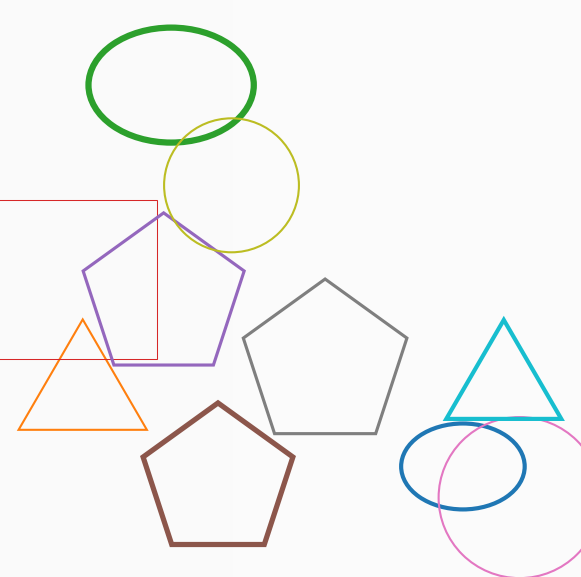[{"shape": "oval", "thickness": 2, "radius": 0.53, "center": [0.796, 0.191]}, {"shape": "triangle", "thickness": 1, "radius": 0.64, "center": [0.142, 0.319]}, {"shape": "oval", "thickness": 3, "radius": 0.71, "center": [0.294, 0.852]}, {"shape": "square", "thickness": 0.5, "radius": 0.69, "center": [0.132, 0.515]}, {"shape": "pentagon", "thickness": 1.5, "radius": 0.73, "center": [0.282, 0.485]}, {"shape": "pentagon", "thickness": 2.5, "radius": 0.68, "center": [0.375, 0.166]}, {"shape": "circle", "thickness": 1, "radius": 0.7, "center": [0.894, 0.137]}, {"shape": "pentagon", "thickness": 1.5, "radius": 0.74, "center": [0.559, 0.368]}, {"shape": "circle", "thickness": 1, "radius": 0.58, "center": [0.398, 0.678]}, {"shape": "triangle", "thickness": 2, "radius": 0.57, "center": [0.867, 0.331]}]